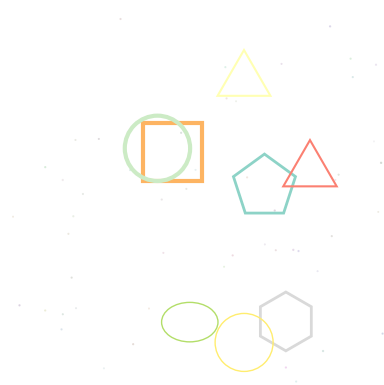[{"shape": "pentagon", "thickness": 2, "radius": 0.42, "center": [0.687, 0.515]}, {"shape": "triangle", "thickness": 1.5, "radius": 0.4, "center": [0.634, 0.791]}, {"shape": "triangle", "thickness": 1.5, "radius": 0.4, "center": [0.805, 0.556]}, {"shape": "square", "thickness": 3, "radius": 0.38, "center": [0.448, 0.605]}, {"shape": "oval", "thickness": 1, "radius": 0.37, "center": [0.493, 0.163]}, {"shape": "hexagon", "thickness": 2, "radius": 0.38, "center": [0.742, 0.165]}, {"shape": "circle", "thickness": 3, "radius": 0.42, "center": [0.409, 0.615]}, {"shape": "circle", "thickness": 1, "radius": 0.38, "center": [0.634, 0.111]}]